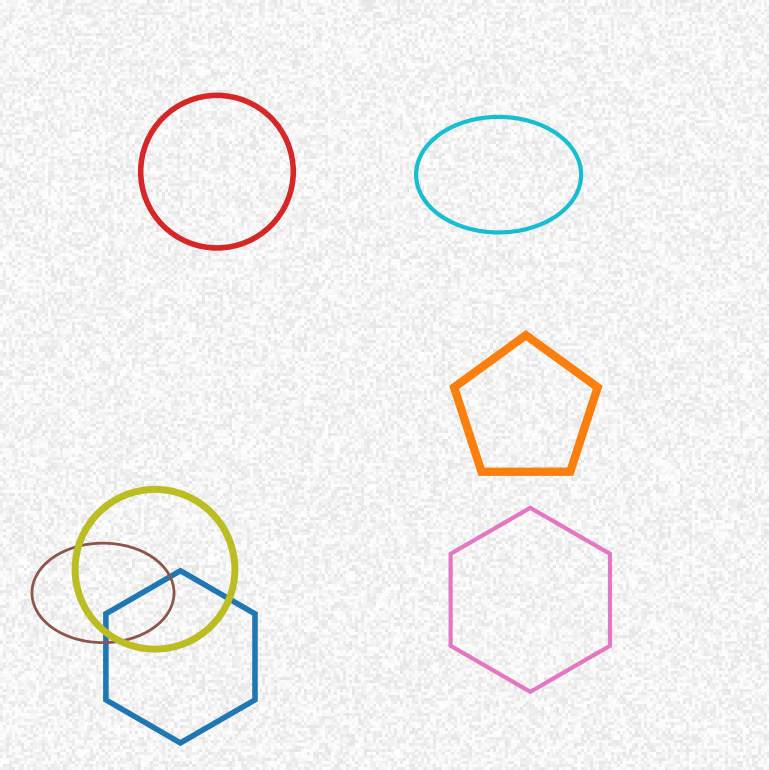[{"shape": "hexagon", "thickness": 2, "radius": 0.56, "center": [0.234, 0.147]}, {"shape": "pentagon", "thickness": 3, "radius": 0.49, "center": [0.683, 0.467]}, {"shape": "circle", "thickness": 2, "radius": 0.5, "center": [0.282, 0.777]}, {"shape": "oval", "thickness": 1, "radius": 0.46, "center": [0.134, 0.23]}, {"shape": "hexagon", "thickness": 1.5, "radius": 0.6, "center": [0.689, 0.221]}, {"shape": "circle", "thickness": 2.5, "radius": 0.52, "center": [0.201, 0.261]}, {"shape": "oval", "thickness": 1.5, "radius": 0.54, "center": [0.648, 0.773]}]